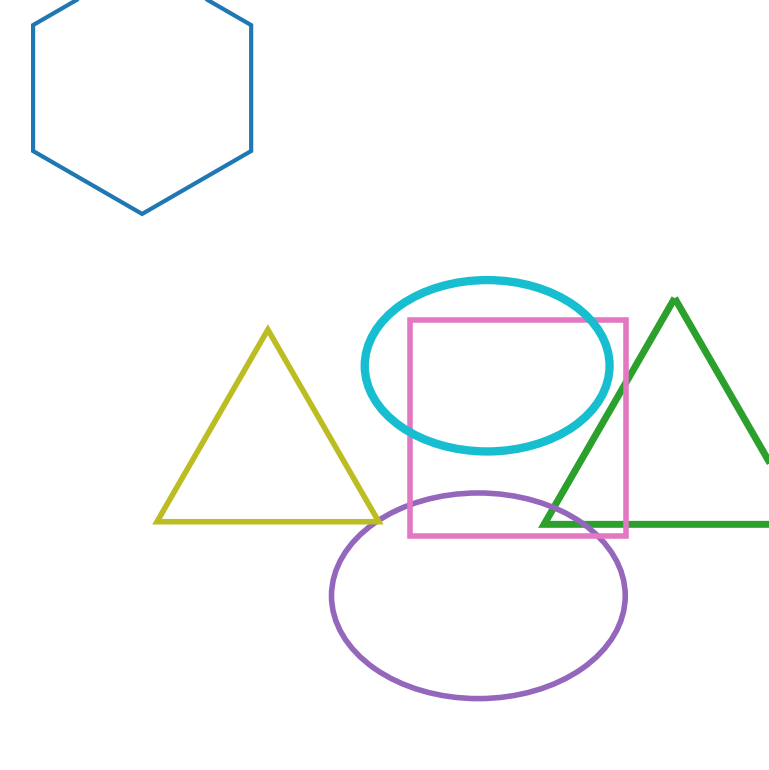[{"shape": "hexagon", "thickness": 1.5, "radius": 0.82, "center": [0.185, 0.886]}, {"shape": "triangle", "thickness": 2.5, "radius": 0.98, "center": [0.876, 0.417]}, {"shape": "oval", "thickness": 2, "radius": 0.95, "center": [0.621, 0.226]}, {"shape": "square", "thickness": 2, "radius": 0.7, "center": [0.672, 0.444]}, {"shape": "triangle", "thickness": 2, "radius": 0.83, "center": [0.348, 0.406]}, {"shape": "oval", "thickness": 3, "radius": 0.79, "center": [0.633, 0.525]}]